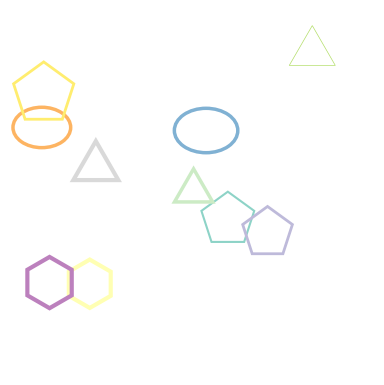[{"shape": "pentagon", "thickness": 1.5, "radius": 0.36, "center": [0.592, 0.43]}, {"shape": "hexagon", "thickness": 3, "radius": 0.31, "center": [0.233, 0.263]}, {"shape": "pentagon", "thickness": 2, "radius": 0.34, "center": [0.695, 0.396]}, {"shape": "oval", "thickness": 2.5, "radius": 0.41, "center": [0.535, 0.661]}, {"shape": "oval", "thickness": 2.5, "radius": 0.37, "center": [0.109, 0.669]}, {"shape": "triangle", "thickness": 0.5, "radius": 0.35, "center": [0.811, 0.865]}, {"shape": "triangle", "thickness": 3, "radius": 0.34, "center": [0.249, 0.566]}, {"shape": "hexagon", "thickness": 3, "radius": 0.33, "center": [0.129, 0.266]}, {"shape": "triangle", "thickness": 2.5, "radius": 0.29, "center": [0.503, 0.504]}, {"shape": "pentagon", "thickness": 2, "radius": 0.41, "center": [0.114, 0.757]}]